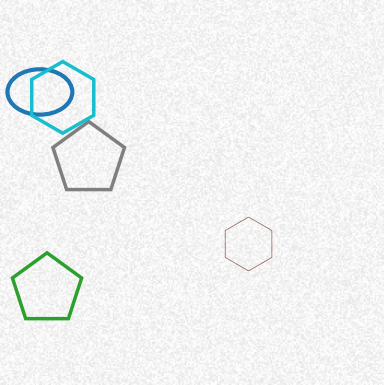[{"shape": "oval", "thickness": 3, "radius": 0.42, "center": [0.104, 0.761]}, {"shape": "pentagon", "thickness": 2.5, "radius": 0.47, "center": [0.122, 0.249]}, {"shape": "hexagon", "thickness": 0.5, "radius": 0.35, "center": [0.646, 0.366]}, {"shape": "pentagon", "thickness": 2.5, "radius": 0.49, "center": [0.23, 0.587]}, {"shape": "hexagon", "thickness": 2.5, "radius": 0.47, "center": [0.163, 0.747]}]